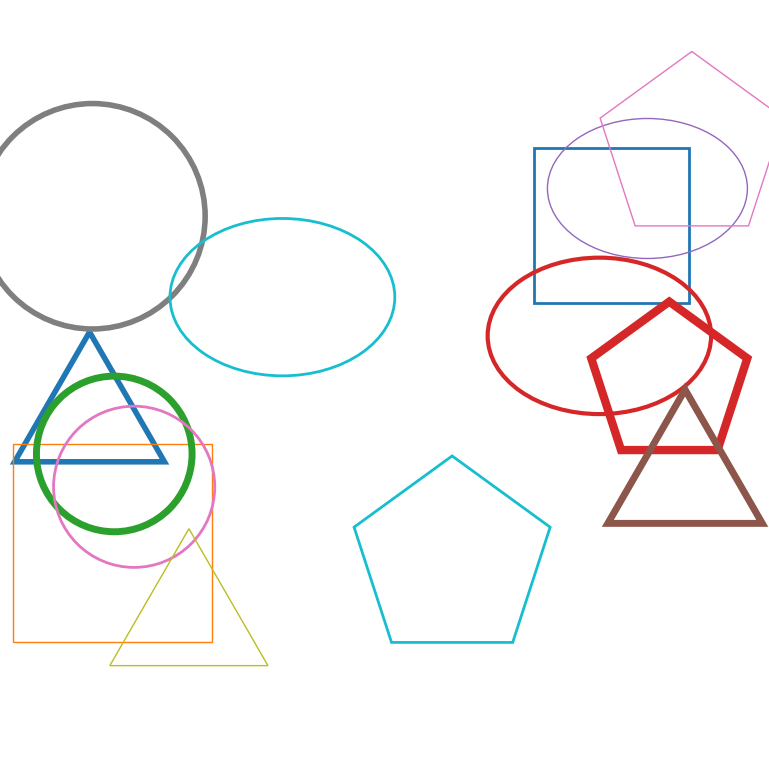[{"shape": "square", "thickness": 1, "radius": 0.5, "center": [0.794, 0.707]}, {"shape": "triangle", "thickness": 2, "radius": 0.56, "center": [0.116, 0.456]}, {"shape": "square", "thickness": 0.5, "radius": 0.65, "center": [0.146, 0.295]}, {"shape": "circle", "thickness": 2.5, "radius": 0.51, "center": [0.148, 0.41]}, {"shape": "oval", "thickness": 1.5, "radius": 0.73, "center": [0.778, 0.564]}, {"shape": "pentagon", "thickness": 3, "radius": 0.53, "center": [0.869, 0.502]}, {"shape": "oval", "thickness": 0.5, "radius": 0.65, "center": [0.841, 0.755]}, {"shape": "triangle", "thickness": 2.5, "radius": 0.58, "center": [0.89, 0.378]}, {"shape": "pentagon", "thickness": 0.5, "radius": 0.63, "center": [0.898, 0.808]}, {"shape": "circle", "thickness": 1, "radius": 0.52, "center": [0.174, 0.368]}, {"shape": "circle", "thickness": 2, "radius": 0.73, "center": [0.12, 0.719]}, {"shape": "triangle", "thickness": 0.5, "radius": 0.59, "center": [0.245, 0.195]}, {"shape": "pentagon", "thickness": 1, "radius": 0.67, "center": [0.587, 0.274]}, {"shape": "oval", "thickness": 1, "radius": 0.73, "center": [0.367, 0.614]}]